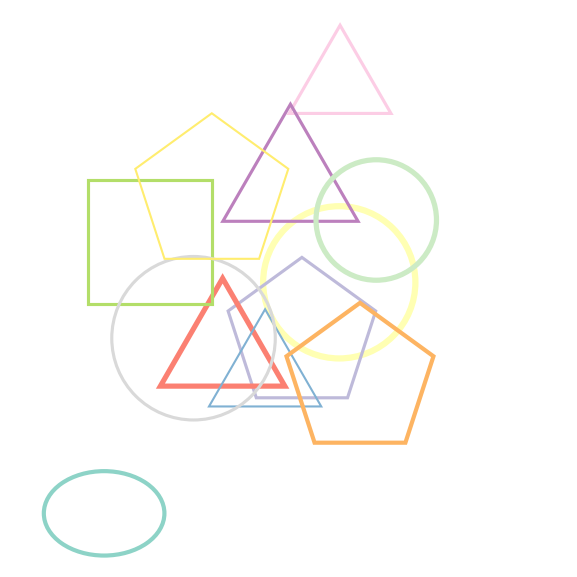[{"shape": "oval", "thickness": 2, "radius": 0.52, "center": [0.18, 0.11]}, {"shape": "circle", "thickness": 3, "radius": 0.66, "center": [0.587, 0.51]}, {"shape": "pentagon", "thickness": 1.5, "radius": 0.67, "center": [0.523, 0.419]}, {"shape": "triangle", "thickness": 2.5, "radius": 0.62, "center": [0.385, 0.393]}, {"shape": "triangle", "thickness": 1, "radius": 0.56, "center": [0.459, 0.351]}, {"shape": "pentagon", "thickness": 2, "radius": 0.67, "center": [0.623, 0.341]}, {"shape": "square", "thickness": 1.5, "radius": 0.54, "center": [0.26, 0.58]}, {"shape": "triangle", "thickness": 1.5, "radius": 0.51, "center": [0.589, 0.854]}, {"shape": "circle", "thickness": 1.5, "radius": 0.71, "center": [0.335, 0.413]}, {"shape": "triangle", "thickness": 1.5, "radius": 0.68, "center": [0.503, 0.684]}, {"shape": "circle", "thickness": 2.5, "radius": 0.52, "center": [0.652, 0.618]}, {"shape": "pentagon", "thickness": 1, "radius": 0.7, "center": [0.367, 0.664]}]